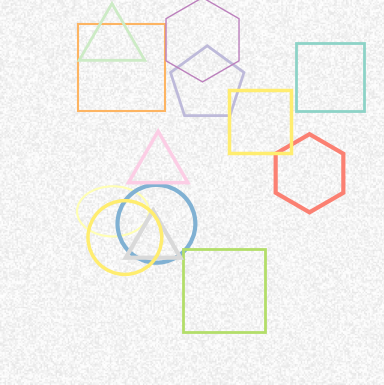[{"shape": "square", "thickness": 2, "radius": 0.44, "center": [0.858, 0.801]}, {"shape": "oval", "thickness": 1.5, "radius": 0.47, "center": [0.293, 0.451]}, {"shape": "pentagon", "thickness": 2, "radius": 0.5, "center": [0.538, 0.781]}, {"shape": "hexagon", "thickness": 3, "radius": 0.51, "center": [0.804, 0.55]}, {"shape": "circle", "thickness": 3, "radius": 0.51, "center": [0.406, 0.419]}, {"shape": "square", "thickness": 1.5, "radius": 0.57, "center": [0.316, 0.825]}, {"shape": "square", "thickness": 2, "radius": 0.54, "center": [0.581, 0.245]}, {"shape": "triangle", "thickness": 2.5, "radius": 0.45, "center": [0.411, 0.57]}, {"shape": "triangle", "thickness": 3, "radius": 0.41, "center": [0.398, 0.372]}, {"shape": "hexagon", "thickness": 1, "radius": 0.55, "center": [0.526, 0.897]}, {"shape": "triangle", "thickness": 2, "radius": 0.49, "center": [0.291, 0.892]}, {"shape": "square", "thickness": 2.5, "radius": 0.41, "center": [0.675, 0.684]}, {"shape": "circle", "thickness": 2.5, "radius": 0.48, "center": [0.324, 0.383]}]